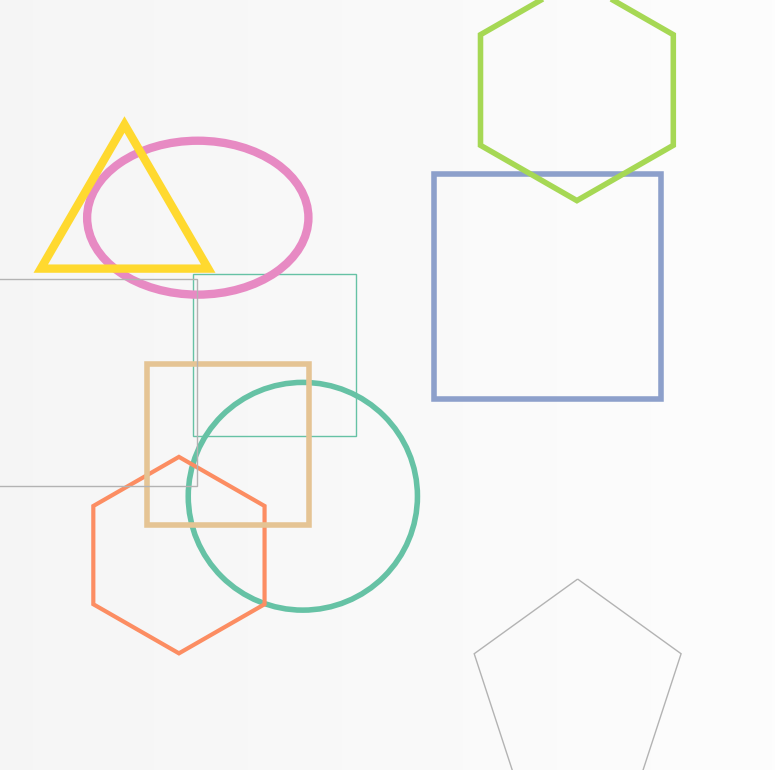[{"shape": "circle", "thickness": 2, "radius": 0.74, "center": [0.391, 0.356]}, {"shape": "square", "thickness": 0.5, "radius": 0.53, "center": [0.355, 0.539]}, {"shape": "hexagon", "thickness": 1.5, "radius": 0.64, "center": [0.231, 0.279]}, {"shape": "square", "thickness": 2, "radius": 0.73, "center": [0.707, 0.628]}, {"shape": "oval", "thickness": 3, "radius": 0.71, "center": [0.255, 0.717]}, {"shape": "hexagon", "thickness": 2, "radius": 0.72, "center": [0.744, 0.883]}, {"shape": "triangle", "thickness": 3, "radius": 0.62, "center": [0.161, 0.714]}, {"shape": "square", "thickness": 2, "radius": 0.52, "center": [0.295, 0.422]}, {"shape": "square", "thickness": 0.5, "radius": 0.67, "center": [0.121, 0.503]}, {"shape": "pentagon", "thickness": 0.5, "radius": 0.7, "center": [0.745, 0.108]}]